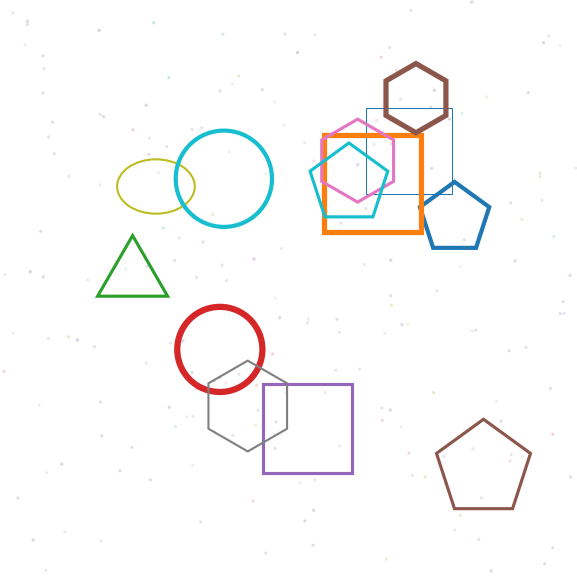[{"shape": "pentagon", "thickness": 2, "radius": 0.32, "center": [0.787, 0.621]}, {"shape": "square", "thickness": 0.5, "radius": 0.37, "center": [0.709, 0.737]}, {"shape": "square", "thickness": 2.5, "radius": 0.42, "center": [0.646, 0.682]}, {"shape": "triangle", "thickness": 1.5, "radius": 0.35, "center": [0.23, 0.521]}, {"shape": "circle", "thickness": 3, "radius": 0.37, "center": [0.381, 0.394]}, {"shape": "square", "thickness": 1.5, "radius": 0.39, "center": [0.533, 0.256]}, {"shape": "pentagon", "thickness": 1.5, "radius": 0.43, "center": [0.837, 0.188]}, {"shape": "hexagon", "thickness": 2.5, "radius": 0.3, "center": [0.72, 0.829]}, {"shape": "hexagon", "thickness": 1.5, "radius": 0.36, "center": [0.619, 0.721]}, {"shape": "hexagon", "thickness": 1, "radius": 0.39, "center": [0.429, 0.296]}, {"shape": "oval", "thickness": 1, "radius": 0.34, "center": [0.27, 0.676]}, {"shape": "pentagon", "thickness": 1.5, "radius": 0.35, "center": [0.604, 0.681]}, {"shape": "circle", "thickness": 2, "radius": 0.42, "center": [0.388, 0.69]}]